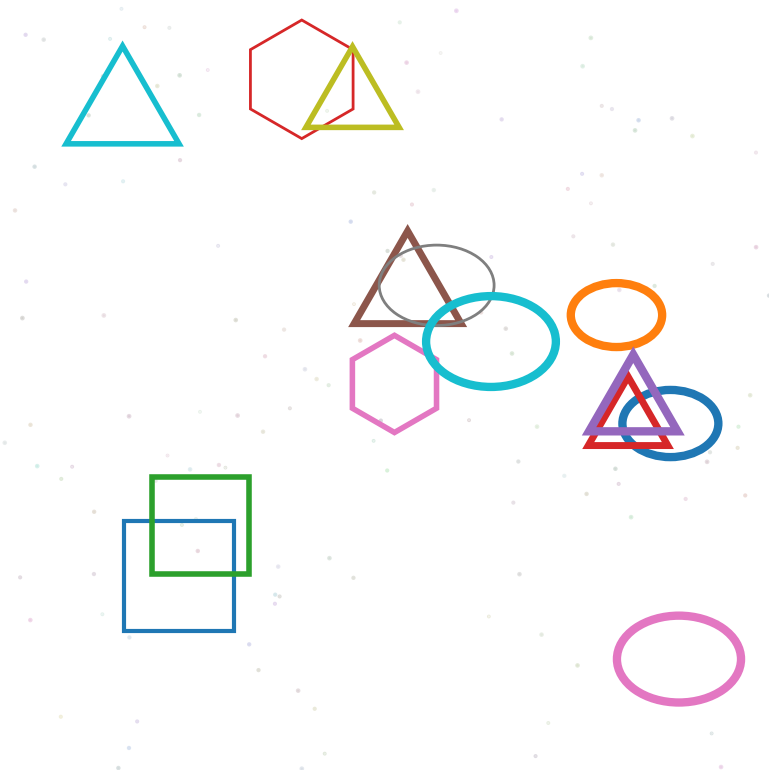[{"shape": "square", "thickness": 1.5, "radius": 0.36, "center": [0.233, 0.252]}, {"shape": "oval", "thickness": 3, "radius": 0.31, "center": [0.871, 0.45]}, {"shape": "oval", "thickness": 3, "radius": 0.3, "center": [0.801, 0.591]}, {"shape": "square", "thickness": 2, "radius": 0.31, "center": [0.26, 0.318]}, {"shape": "triangle", "thickness": 2.5, "radius": 0.3, "center": [0.816, 0.451]}, {"shape": "hexagon", "thickness": 1, "radius": 0.38, "center": [0.392, 0.897]}, {"shape": "triangle", "thickness": 3, "radius": 0.33, "center": [0.822, 0.473]}, {"shape": "triangle", "thickness": 2.5, "radius": 0.4, "center": [0.529, 0.62]}, {"shape": "hexagon", "thickness": 2, "radius": 0.32, "center": [0.512, 0.501]}, {"shape": "oval", "thickness": 3, "radius": 0.4, "center": [0.882, 0.144]}, {"shape": "oval", "thickness": 1, "radius": 0.37, "center": [0.567, 0.629]}, {"shape": "triangle", "thickness": 2, "radius": 0.35, "center": [0.458, 0.87]}, {"shape": "oval", "thickness": 3, "radius": 0.42, "center": [0.638, 0.556]}, {"shape": "triangle", "thickness": 2, "radius": 0.42, "center": [0.159, 0.856]}]